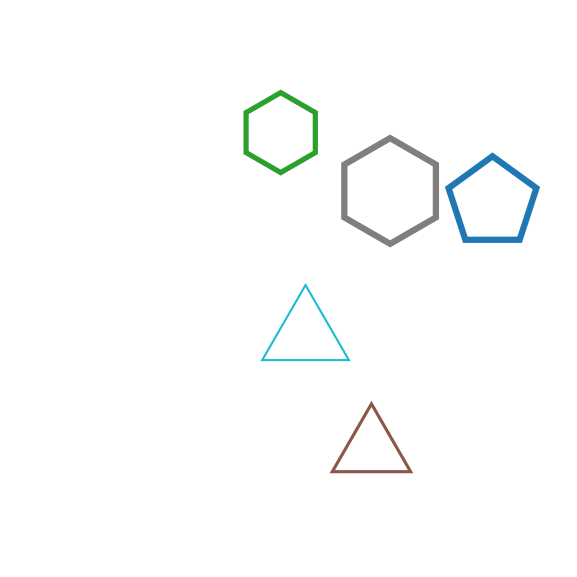[{"shape": "pentagon", "thickness": 3, "radius": 0.4, "center": [0.853, 0.649]}, {"shape": "hexagon", "thickness": 2.5, "radius": 0.35, "center": [0.486, 0.77]}, {"shape": "triangle", "thickness": 1.5, "radius": 0.39, "center": [0.643, 0.222]}, {"shape": "hexagon", "thickness": 3, "radius": 0.46, "center": [0.676, 0.668]}, {"shape": "triangle", "thickness": 1, "radius": 0.43, "center": [0.529, 0.419]}]